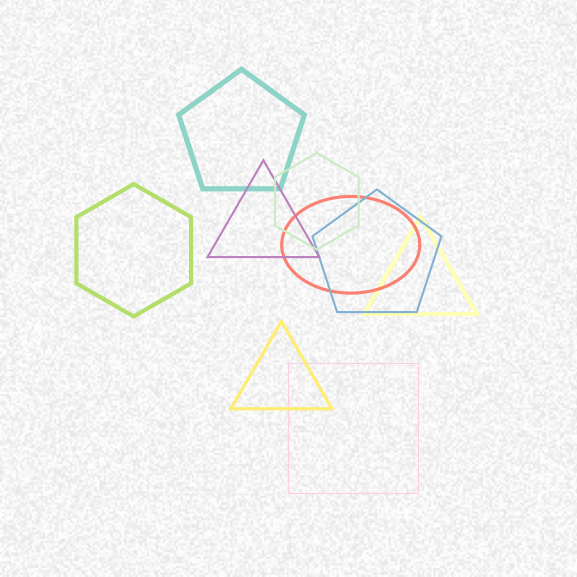[{"shape": "pentagon", "thickness": 2.5, "radius": 0.57, "center": [0.418, 0.765]}, {"shape": "triangle", "thickness": 2, "radius": 0.56, "center": [0.728, 0.512]}, {"shape": "oval", "thickness": 1.5, "radius": 0.6, "center": [0.607, 0.575]}, {"shape": "pentagon", "thickness": 1, "radius": 0.59, "center": [0.653, 0.554]}, {"shape": "hexagon", "thickness": 2, "radius": 0.57, "center": [0.232, 0.566]}, {"shape": "square", "thickness": 0.5, "radius": 0.56, "center": [0.611, 0.258]}, {"shape": "triangle", "thickness": 1, "radius": 0.56, "center": [0.456, 0.61]}, {"shape": "hexagon", "thickness": 1, "radius": 0.42, "center": [0.549, 0.651]}, {"shape": "triangle", "thickness": 1.5, "radius": 0.51, "center": [0.487, 0.342]}]